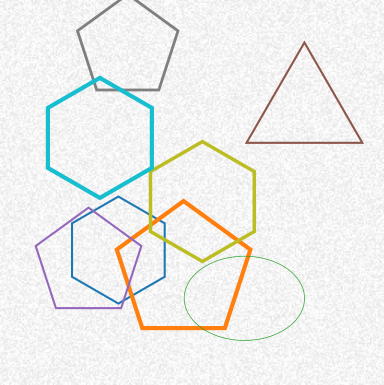[{"shape": "hexagon", "thickness": 1.5, "radius": 0.69, "center": [0.307, 0.351]}, {"shape": "pentagon", "thickness": 3, "radius": 0.91, "center": [0.477, 0.295]}, {"shape": "oval", "thickness": 0.5, "radius": 0.78, "center": [0.635, 0.225]}, {"shape": "pentagon", "thickness": 1.5, "radius": 0.72, "center": [0.23, 0.316]}, {"shape": "triangle", "thickness": 1.5, "radius": 0.87, "center": [0.791, 0.716]}, {"shape": "pentagon", "thickness": 2, "radius": 0.69, "center": [0.332, 0.877]}, {"shape": "hexagon", "thickness": 2.5, "radius": 0.78, "center": [0.526, 0.477]}, {"shape": "hexagon", "thickness": 3, "radius": 0.78, "center": [0.259, 0.642]}]